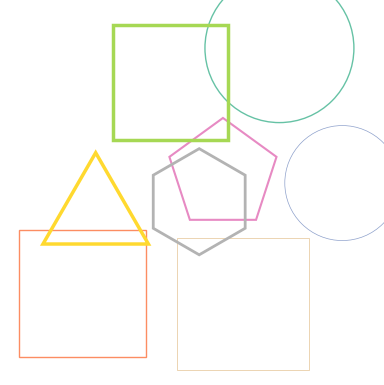[{"shape": "circle", "thickness": 1, "radius": 0.97, "center": [0.726, 0.875]}, {"shape": "square", "thickness": 1, "radius": 0.82, "center": [0.213, 0.239]}, {"shape": "circle", "thickness": 0.5, "radius": 0.75, "center": [0.889, 0.525]}, {"shape": "pentagon", "thickness": 1.5, "radius": 0.73, "center": [0.579, 0.547]}, {"shape": "square", "thickness": 2.5, "radius": 0.75, "center": [0.443, 0.786]}, {"shape": "triangle", "thickness": 2.5, "radius": 0.79, "center": [0.249, 0.445]}, {"shape": "square", "thickness": 0.5, "radius": 0.86, "center": [0.631, 0.211]}, {"shape": "hexagon", "thickness": 2, "radius": 0.69, "center": [0.517, 0.476]}]